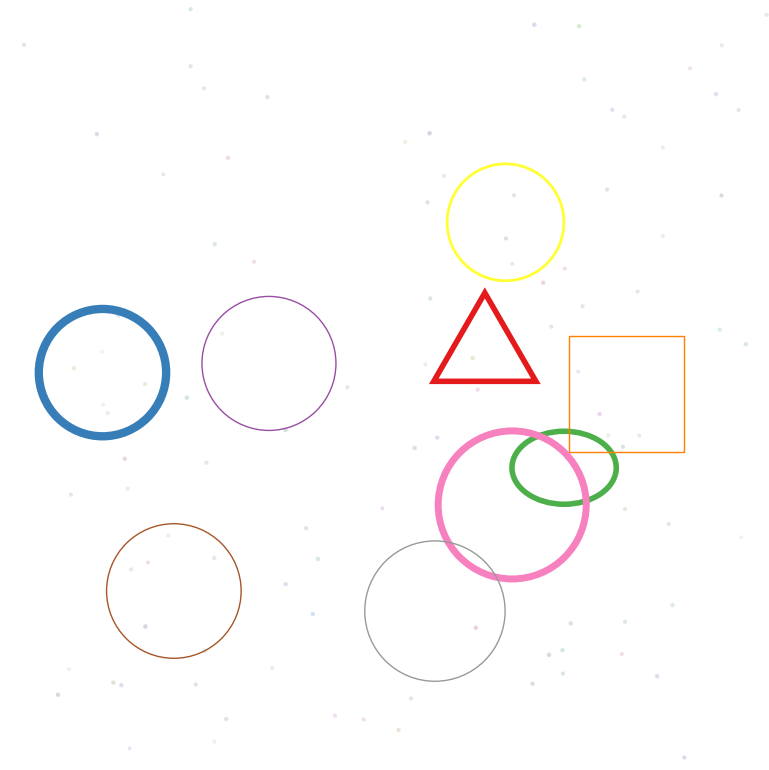[{"shape": "triangle", "thickness": 2, "radius": 0.38, "center": [0.63, 0.543]}, {"shape": "circle", "thickness": 3, "radius": 0.41, "center": [0.133, 0.516]}, {"shape": "oval", "thickness": 2, "radius": 0.34, "center": [0.733, 0.393]}, {"shape": "circle", "thickness": 0.5, "radius": 0.44, "center": [0.349, 0.528]}, {"shape": "square", "thickness": 0.5, "radius": 0.37, "center": [0.814, 0.488]}, {"shape": "circle", "thickness": 1, "radius": 0.38, "center": [0.657, 0.711]}, {"shape": "circle", "thickness": 0.5, "radius": 0.44, "center": [0.226, 0.232]}, {"shape": "circle", "thickness": 2.5, "radius": 0.48, "center": [0.665, 0.344]}, {"shape": "circle", "thickness": 0.5, "radius": 0.46, "center": [0.565, 0.206]}]